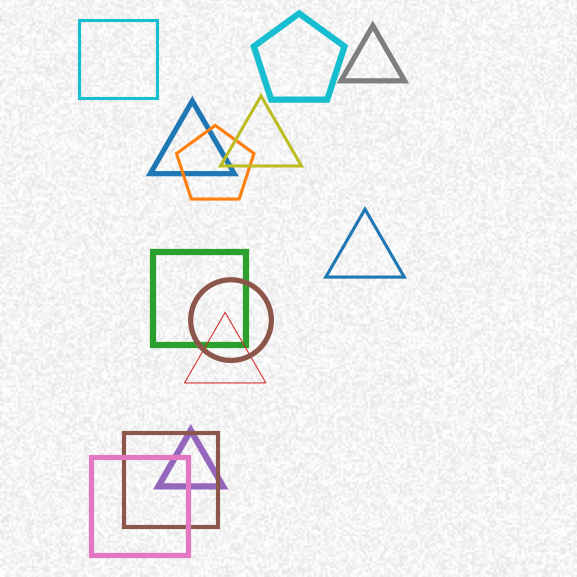[{"shape": "triangle", "thickness": 1.5, "radius": 0.39, "center": [0.632, 0.559]}, {"shape": "triangle", "thickness": 2.5, "radius": 0.42, "center": [0.333, 0.74]}, {"shape": "pentagon", "thickness": 1.5, "radius": 0.35, "center": [0.373, 0.712]}, {"shape": "square", "thickness": 3, "radius": 0.41, "center": [0.345, 0.482]}, {"shape": "triangle", "thickness": 0.5, "radius": 0.41, "center": [0.39, 0.377]}, {"shape": "triangle", "thickness": 3, "radius": 0.32, "center": [0.33, 0.189]}, {"shape": "square", "thickness": 2, "radius": 0.41, "center": [0.296, 0.168]}, {"shape": "circle", "thickness": 2.5, "radius": 0.35, "center": [0.4, 0.445]}, {"shape": "square", "thickness": 2.5, "radius": 0.42, "center": [0.241, 0.123]}, {"shape": "triangle", "thickness": 2.5, "radius": 0.32, "center": [0.646, 0.891]}, {"shape": "triangle", "thickness": 1.5, "radius": 0.4, "center": [0.452, 0.752]}, {"shape": "square", "thickness": 1.5, "radius": 0.34, "center": [0.205, 0.897]}, {"shape": "pentagon", "thickness": 3, "radius": 0.41, "center": [0.518, 0.893]}]